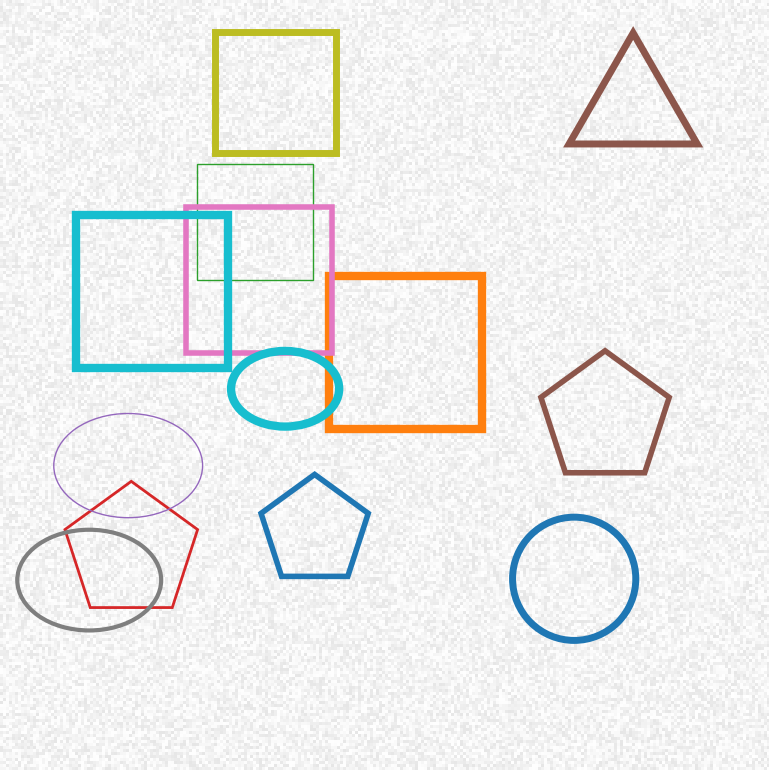[{"shape": "pentagon", "thickness": 2, "radius": 0.37, "center": [0.409, 0.311]}, {"shape": "circle", "thickness": 2.5, "radius": 0.4, "center": [0.746, 0.248]}, {"shape": "square", "thickness": 3, "radius": 0.5, "center": [0.527, 0.542]}, {"shape": "square", "thickness": 0.5, "radius": 0.38, "center": [0.331, 0.711]}, {"shape": "pentagon", "thickness": 1, "radius": 0.45, "center": [0.17, 0.284]}, {"shape": "oval", "thickness": 0.5, "radius": 0.48, "center": [0.166, 0.395]}, {"shape": "pentagon", "thickness": 2, "radius": 0.44, "center": [0.786, 0.457]}, {"shape": "triangle", "thickness": 2.5, "radius": 0.48, "center": [0.822, 0.861]}, {"shape": "square", "thickness": 2, "radius": 0.47, "center": [0.336, 0.636]}, {"shape": "oval", "thickness": 1.5, "radius": 0.47, "center": [0.116, 0.247]}, {"shape": "square", "thickness": 2.5, "radius": 0.39, "center": [0.357, 0.88]}, {"shape": "square", "thickness": 3, "radius": 0.49, "center": [0.198, 0.621]}, {"shape": "oval", "thickness": 3, "radius": 0.35, "center": [0.37, 0.495]}]